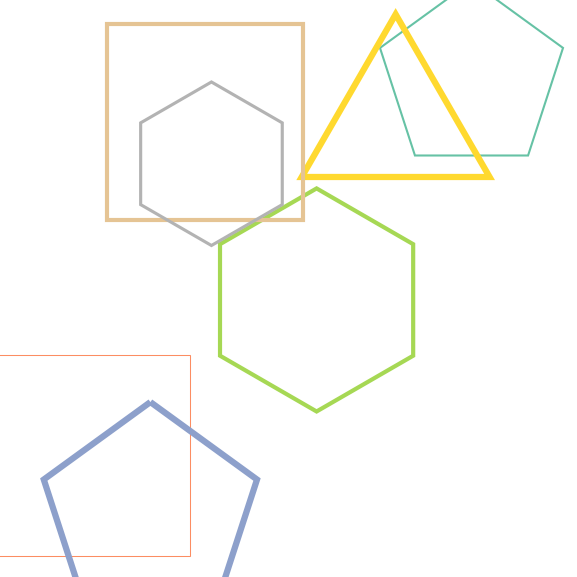[{"shape": "pentagon", "thickness": 1, "radius": 0.83, "center": [0.816, 0.865]}, {"shape": "square", "thickness": 0.5, "radius": 0.87, "center": [0.154, 0.21]}, {"shape": "pentagon", "thickness": 3, "radius": 0.97, "center": [0.26, 0.109]}, {"shape": "hexagon", "thickness": 2, "radius": 0.97, "center": [0.548, 0.48]}, {"shape": "triangle", "thickness": 3, "radius": 0.94, "center": [0.685, 0.787]}, {"shape": "square", "thickness": 2, "radius": 0.85, "center": [0.355, 0.787]}, {"shape": "hexagon", "thickness": 1.5, "radius": 0.71, "center": [0.366, 0.716]}]